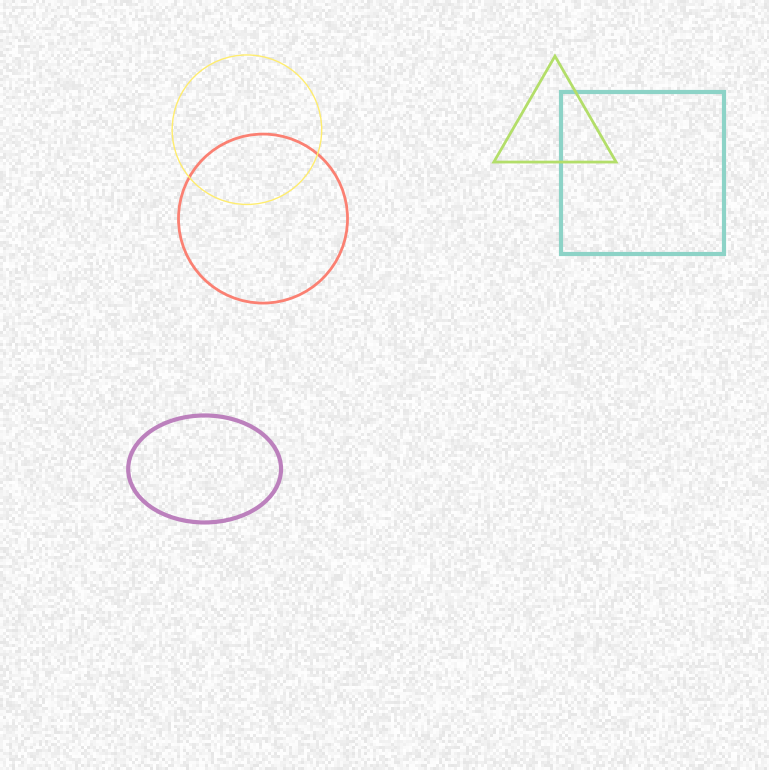[{"shape": "square", "thickness": 1.5, "radius": 0.53, "center": [0.834, 0.776]}, {"shape": "circle", "thickness": 1, "radius": 0.55, "center": [0.342, 0.716]}, {"shape": "triangle", "thickness": 1, "radius": 0.46, "center": [0.721, 0.835]}, {"shape": "oval", "thickness": 1.5, "radius": 0.5, "center": [0.266, 0.391]}, {"shape": "circle", "thickness": 0.5, "radius": 0.49, "center": [0.321, 0.832]}]